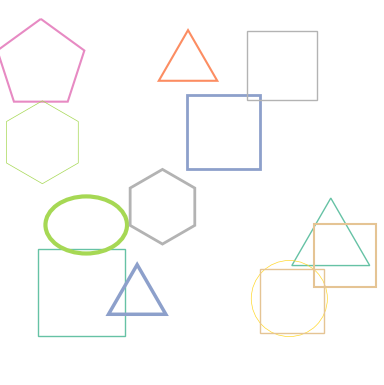[{"shape": "square", "thickness": 1, "radius": 0.56, "center": [0.212, 0.24]}, {"shape": "triangle", "thickness": 1, "radius": 0.58, "center": [0.859, 0.369]}, {"shape": "triangle", "thickness": 1.5, "radius": 0.44, "center": [0.488, 0.834]}, {"shape": "square", "thickness": 2, "radius": 0.48, "center": [0.581, 0.657]}, {"shape": "triangle", "thickness": 2.5, "radius": 0.43, "center": [0.356, 0.227]}, {"shape": "pentagon", "thickness": 1.5, "radius": 0.59, "center": [0.106, 0.832]}, {"shape": "hexagon", "thickness": 0.5, "radius": 0.54, "center": [0.11, 0.631]}, {"shape": "oval", "thickness": 3, "radius": 0.53, "center": [0.224, 0.416]}, {"shape": "circle", "thickness": 0.5, "radius": 0.49, "center": [0.751, 0.225]}, {"shape": "square", "thickness": 1, "radius": 0.41, "center": [0.758, 0.218]}, {"shape": "square", "thickness": 1.5, "radius": 0.41, "center": [0.896, 0.336]}, {"shape": "hexagon", "thickness": 2, "radius": 0.48, "center": [0.422, 0.463]}, {"shape": "square", "thickness": 1, "radius": 0.45, "center": [0.732, 0.83]}]